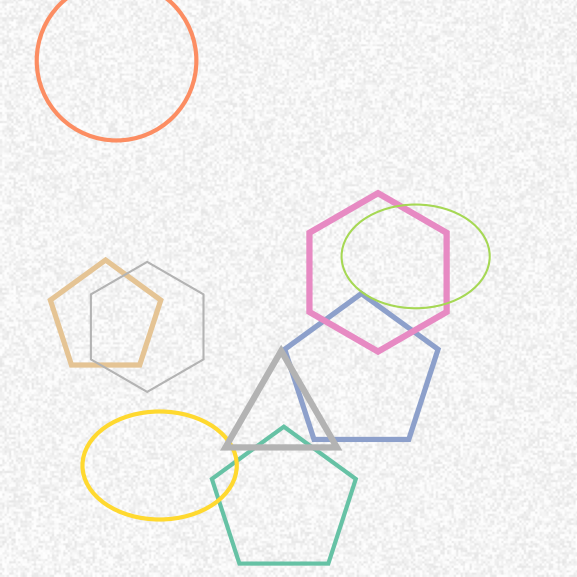[{"shape": "pentagon", "thickness": 2, "radius": 0.66, "center": [0.492, 0.129]}, {"shape": "circle", "thickness": 2, "radius": 0.69, "center": [0.202, 0.894]}, {"shape": "pentagon", "thickness": 2.5, "radius": 0.7, "center": [0.626, 0.351]}, {"shape": "hexagon", "thickness": 3, "radius": 0.69, "center": [0.655, 0.528]}, {"shape": "oval", "thickness": 1, "radius": 0.64, "center": [0.72, 0.555]}, {"shape": "oval", "thickness": 2, "radius": 0.67, "center": [0.276, 0.193]}, {"shape": "pentagon", "thickness": 2.5, "radius": 0.5, "center": [0.183, 0.448]}, {"shape": "triangle", "thickness": 3, "radius": 0.56, "center": [0.487, 0.28]}, {"shape": "hexagon", "thickness": 1, "radius": 0.56, "center": [0.255, 0.433]}]